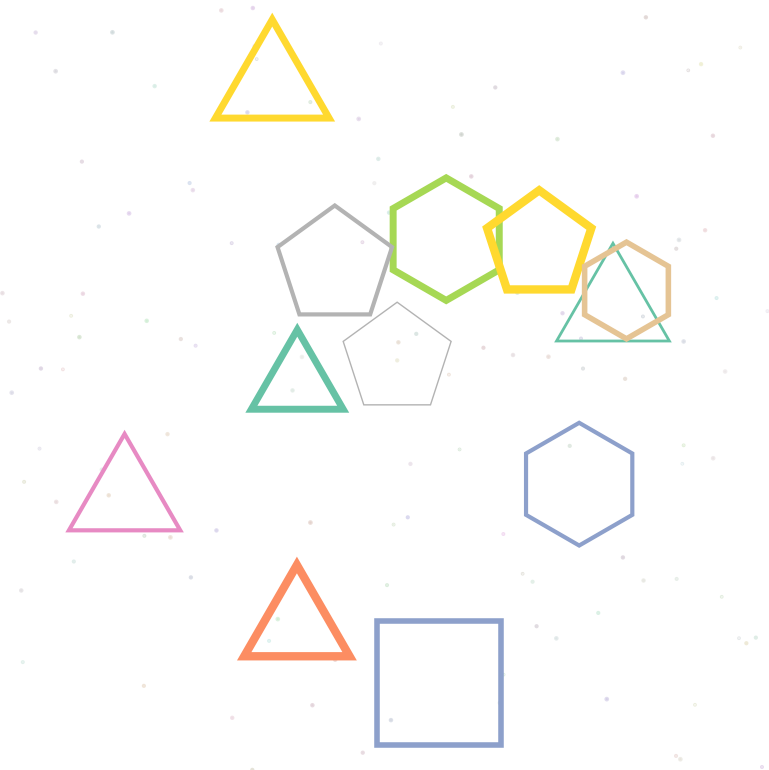[{"shape": "triangle", "thickness": 1, "radius": 0.42, "center": [0.796, 0.599]}, {"shape": "triangle", "thickness": 2.5, "radius": 0.34, "center": [0.386, 0.503]}, {"shape": "triangle", "thickness": 3, "radius": 0.4, "center": [0.386, 0.187]}, {"shape": "square", "thickness": 2, "radius": 0.4, "center": [0.57, 0.113]}, {"shape": "hexagon", "thickness": 1.5, "radius": 0.4, "center": [0.752, 0.371]}, {"shape": "triangle", "thickness": 1.5, "radius": 0.42, "center": [0.162, 0.353]}, {"shape": "hexagon", "thickness": 2.5, "radius": 0.4, "center": [0.579, 0.689]}, {"shape": "triangle", "thickness": 2.5, "radius": 0.43, "center": [0.354, 0.889]}, {"shape": "pentagon", "thickness": 3, "radius": 0.36, "center": [0.7, 0.682]}, {"shape": "hexagon", "thickness": 2, "radius": 0.31, "center": [0.814, 0.623]}, {"shape": "pentagon", "thickness": 0.5, "radius": 0.37, "center": [0.516, 0.534]}, {"shape": "pentagon", "thickness": 1.5, "radius": 0.39, "center": [0.435, 0.655]}]